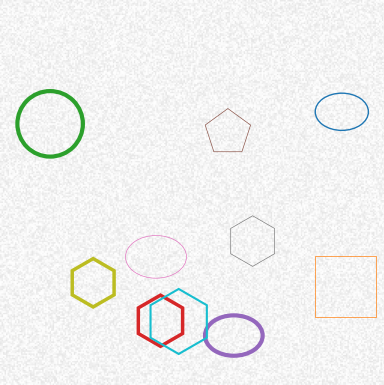[{"shape": "oval", "thickness": 1, "radius": 0.35, "center": [0.888, 0.71]}, {"shape": "square", "thickness": 0.5, "radius": 0.4, "center": [0.898, 0.255]}, {"shape": "circle", "thickness": 3, "radius": 0.43, "center": [0.13, 0.678]}, {"shape": "hexagon", "thickness": 2.5, "radius": 0.33, "center": [0.417, 0.167]}, {"shape": "oval", "thickness": 3, "radius": 0.37, "center": [0.607, 0.128]}, {"shape": "pentagon", "thickness": 0.5, "radius": 0.31, "center": [0.592, 0.656]}, {"shape": "oval", "thickness": 0.5, "radius": 0.4, "center": [0.405, 0.333]}, {"shape": "hexagon", "thickness": 0.5, "radius": 0.33, "center": [0.656, 0.374]}, {"shape": "hexagon", "thickness": 2.5, "radius": 0.31, "center": [0.242, 0.266]}, {"shape": "hexagon", "thickness": 1.5, "radius": 0.42, "center": [0.464, 0.165]}]